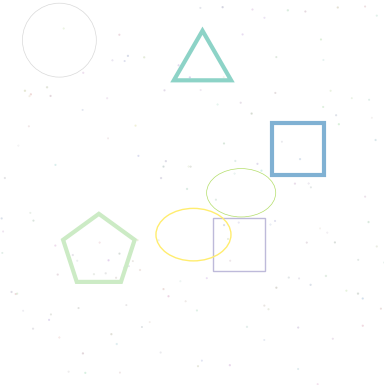[{"shape": "triangle", "thickness": 3, "radius": 0.43, "center": [0.526, 0.834]}, {"shape": "square", "thickness": 1, "radius": 0.34, "center": [0.62, 0.365]}, {"shape": "square", "thickness": 3, "radius": 0.34, "center": [0.774, 0.613]}, {"shape": "oval", "thickness": 0.5, "radius": 0.45, "center": [0.626, 0.499]}, {"shape": "circle", "thickness": 0.5, "radius": 0.48, "center": [0.154, 0.896]}, {"shape": "pentagon", "thickness": 3, "radius": 0.49, "center": [0.257, 0.347]}, {"shape": "oval", "thickness": 1, "radius": 0.49, "center": [0.503, 0.391]}]